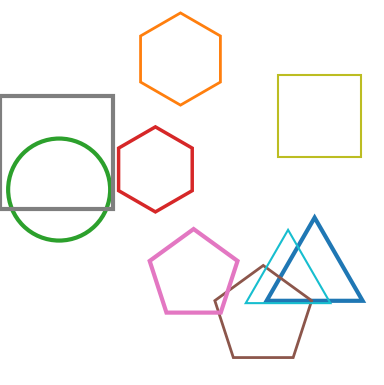[{"shape": "triangle", "thickness": 3, "radius": 0.72, "center": [0.817, 0.291]}, {"shape": "hexagon", "thickness": 2, "radius": 0.6, "center": [0.469, 0.847]}, {"shape": "circle", "thickness": 3, "radius": 0.66, "center": [0.154, 0.508]}, {"shape": "hexagon", "thickness": 2.5, "radius": 0.55, "center": [0.404, 0.56]}, {"shape": "pentagon", "thickness": 2, "radius": 0.66, "center": [0.684, 0.178]}, {"shape": "pentagon", "thickness": 3, "radius": 0.6, "center": [0.503, 0.285]}, {"shape": "square", "thickness": 3, "radius": 0.74, "center": [0.146, 0.604]}, {"shape": "square", "thickness": 1.5, "radius": 0.53, "center": [0.83, 0.699]}, {"shape": "triangle", "thickness": 1.5, "radius": 0.63, "center": [0.748, 0.276]}]